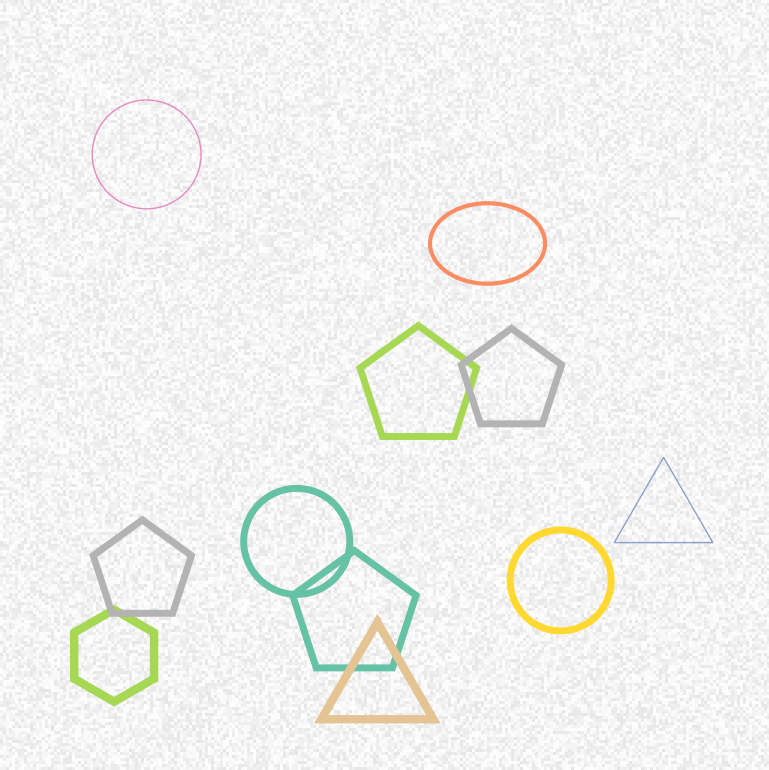[{"shape": "circle", "thickness": 2.5, "radius": 0.34, "center": [0.385, 0.297]}, {"shape": "pentagon", "thickness": 2.5, "radius": 0.42, "center": [0.46, 0.201]}, {"shape": "oval", "thickness": 1.5, "radius": 0.37, "center": [0.633, 0.684]}, {"shape": "triangle", "thickness": 0.5, "radius": 0.37, "center": [0.862, 0.332]}, {"shape": "circle", "thickness": 0.5, "radius": 0.35, "center": [0.19, 0.799]}, {"shape": "hexagon", "thickness": 3, "radius": 0.3, "center": [0.148, 0.149]}, {"shape": "pentagon", "thickness": 2.5, "radius": 0.4, "center": [0.543, 0.497]}, {"shape": "circle", "thickness": 2.5, "radius": 0.33, "center": [0.728, 0.246]}, {"shape": "triangle", "thickness": 3, "radius": 0.42, "center": [0.49, 0.108]}, {"shape": "pentagon", "thickness": 2.5, "radius": 0.34, "center": [0.664, 0.505]}, {"shape": "pentagon", "thickness": 2.5, "radius": 0.34, "center": [0.185, 0.258]}]